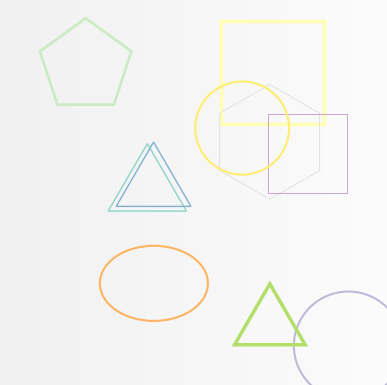[{"shape": "triangle", "thickness": 1, "radius": 0.58, "center": [0.38, 0.51]}, {"shape": "square", "thickness": 2.5, "radius": 0.67, "center": [0.704, 0.811]}, {"shape": "circle", "thickness": 1.5, "radius": 0.7, "center": [0.899, 0.102]}, {"shape": "triangle", "thickness": 1, "radius": 0.56, "center": [0.396, 0.52]}, {"shape": "oval", "thickness": 1.5, "radius": 0.7, "center": [0.397, 0.264]}, {"shape": "triangle", "thickness": 2.5, "radius": 0.53, "center": [0.696, 0.157]}, {"shape": "hexagon", "thickness": 0.5, "radius": 0.74, "center": [0.696, 0.632]}, {"shape": "square", "thickness": 0.5, "radius": 0.51, "center": [0.794, 0.602]}, {"shape": "pentagon", "thickness": 2, "radius": 0.62, "center": [0.221, 0.828]}, {"shape": "circle", "thickness": 1.5, "radius": 0.61, "center": [0.625, 0.667]}]